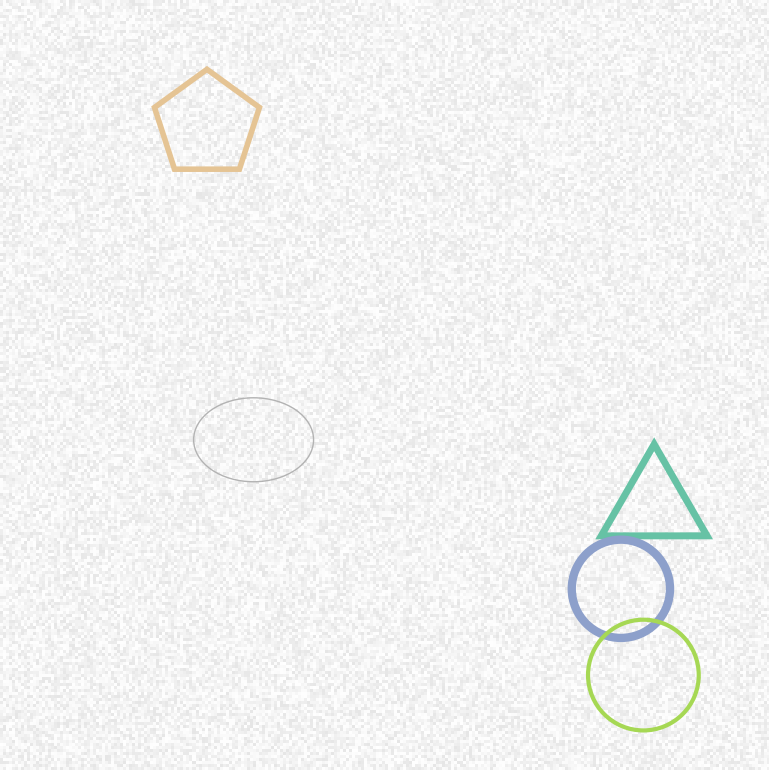[{"shape": "triangle", "thickness": 2.5, "radius": 0.4, "center": [0.85, 0.344]}, {"shape": "circle", "thickness": 3, "radius": 0.32, "center": [0.806, 0.235]}, {"shape": "circle", "thickness": 1.5, "radius": 0.36, "center": [0.836, 0.123]}, {"shape": "pentagon", "thickness": 2, "radius": 0.36, "center": [0.269, 0.838]}, {"shape": "oval", "thickness": 0.5, "radius": 0.39, "center": [0.329, 0.429]}]